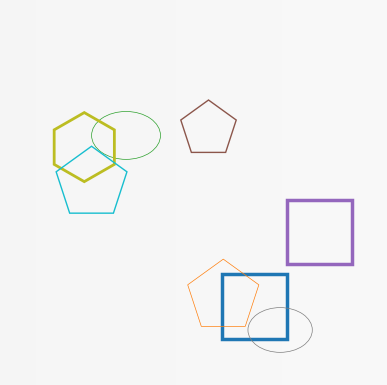[{"shape": "square", "thickness": 2.5, "radius": 0.42, "center": [0.656, 0.204]}, {"shape": "pentagon", "thickness": 0.5, "radius": 0.48, "center": [0.576, 0.23]}, {"shape": "oval", "thickness": 0.5, "radius": 0.44, "center": [0.325, 0.648]}, {"shape": "square", "thickness": 2.5, "radius": 0.42, "center": [0.825, 0.398]}, {"shape": "pentagon", "thickness": 1, "radius": 0.38, "center": [0.538, 0.665]}, {"shape": "oval", "thickness": 0.5, "radius": 0.42, "center": [0.723, 0.143]}, {"shape": "hexagon", "thickness": 2, "radius": 0.45, "center": [0.217, 0.618]}, {"shape": "pentagon", "thickness": 1, "radius": 0.48, "center": [0.236, 0.524]}]